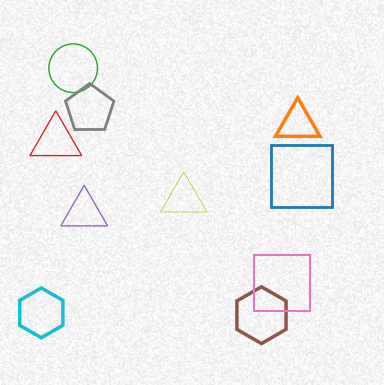[{"shape": "square", "thickness": 2, "radius": 0.4, "center": [0.783, 0.543]}, {"shape": "triangle", "thickness": 2.5, "radius": 0.33, "center": [0.773, 0.679]}, {"shape": "circle", "thickness": 1, "radius": 0.32, "center": [0.19, 0.823]}, {"shape": "triangle", "thickness": 1, "radius": 0.39, "center": [0.145, 0.635]}, {"shape": "triangle", "thickness": 1, "radius": 0.35, "center": [0.219, 0.448]}, {"shape": "hexagon", "thickness": 2.5, "radius": 0.37, "center": [0.679, 0.181]}, {"shape": "square", "thickness": 1.5, "radius": 0.36, "center": [0.733, 0.264]}, {"shape": "pentagon", "thickness": 2, "radius": 0.33, "center": [0.233, 0.717]}, {"shape": "triangle", "thickness": 0.5, "radius": 0.35, "center": [0.477, 0.484]}, {"shape": "hexagon", "thickness": 2.5, "radius": 0.32, "center": [0.107, 0.187]}]